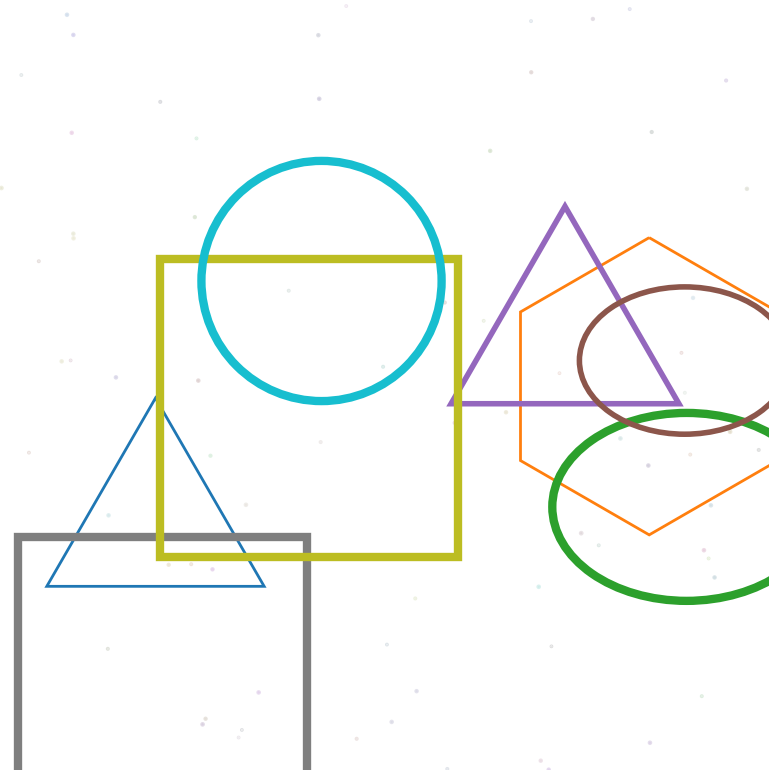[{"shape": "triangle", "thickness": 1, "radius": 0.81, "center": [0.202, 0.32]}, {"shape": "hexagon", "thickness": 1, "radius": 0.97, "center": [0.843, 0.498]}, {"shape": "oval", "thickness": 3, "radius": 0.87, "center": [0.892, 0.342]}, {"shape": "triangle", "thickness": 2, "radius": 0.85, "center": [0.734, 0.561]}, {"shape": "oval", "thickness": 2, "radius": 0.68, "center": [0.889, 0.532]}, {"shape": "square", "thickness": 3, "radius": 0.94, "center": [0.211, 0.115]}, {"shape": "square", "thickness": 3, "radius": 0.97, "center": [0.401, 0.47]}, {"shape": "circle", "thickness": 3, "radius": 0.78, "center": [0.418, 0.635]}]